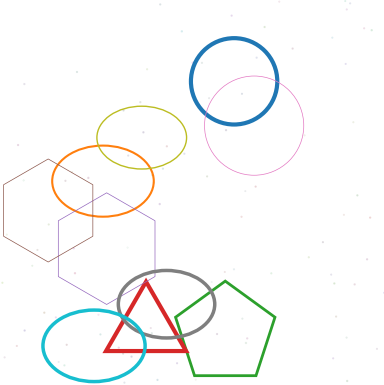[{"shape": "circle", "thickness": 3, "radius": 0.56, "center": [0.608, 0.789]}, {"shape": "oval", "thickness": 1.5, "radius": 0.66, "center": [0.267, 0.529]}, {"shape": "pentagon", "thickness": 2, "radius": 0.68, "center": [0.585, 0.134]}, {"shape": "triangle", "thickness": 3, "radius": 0.6, "center": [0.379, 0.148]}, {"shape": "hexagon", "thickness": 0.5, "radius": 0.72, "center": [0.277, 0.354]}, {"shape": "hexagon", "thickness": 0.5, "radius": 0.67, "center": [0.125, 0.453]}, {"shape": "circle", "thickness": 0.5, "radius": 0.64, "center": [0.66, 0.674]}, {"shape": "oval", "thickness": 2.5, "radius": 0.63, "center": [0.433, 0.21]}, {"shape": "oval", "thickness": 1, "radius": 0.58, "center": [0.368, 0.643]}, {"shape": "oval", "thickness": 2.5, "radius": 0.66, "center": [0.244, 0.102]}]